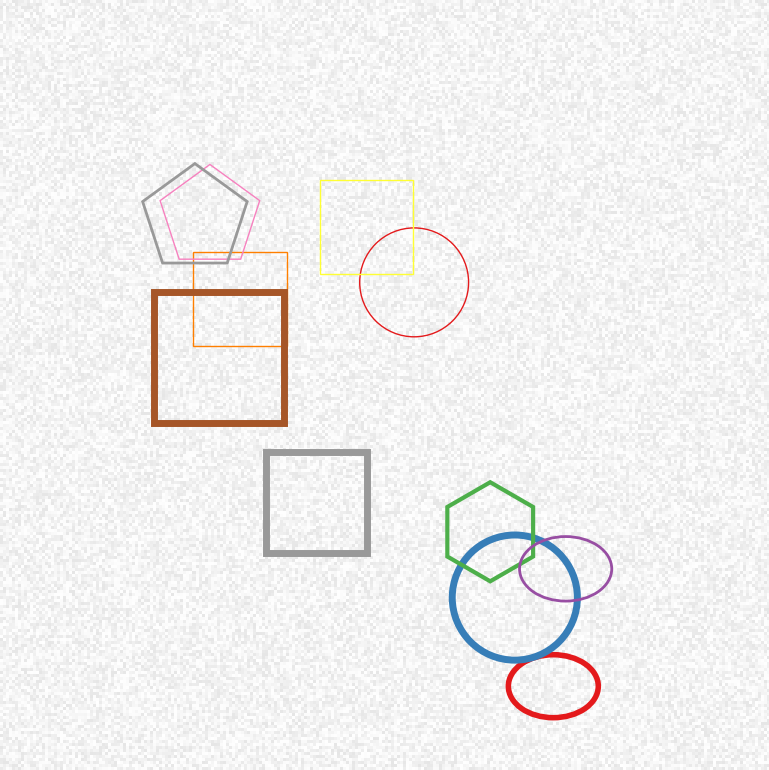[{"shape": "oval", "thickness": 2, "radius": 0.29, "center": [0.719, 0.109]}, {"shape": "circle", "thickness": 0.5, "radius": 0.35, "center": [0.538, 0.633]}, {"shape": "circle", "thickness": 2.5, "radius": 0.41, "center": [0.669, 0.224]}, {"shape": "hexagon", "thickness": 1.5, "radius": 0.32, "center": [0.637, 0.309]}, {"shape": "oval", "thickness": 1, "radius": 0.3, "center": [0.735, 0.261]}, {"shape": "square", "thickness": 0.5, "radius": 0.31, "center": [0.311, 0.612]}, {"shape": "square", "thickness": 0.5, "radius": 0.3, "center": [0.476, 0.705]}, {"shape": "square", "thickness": 2.5, "radius": 0.42, "center": [0.284, 0.535]}, {"shape": "pentagon", "thickness": 0.5, "radius": 0.34, "center": [0.273, 0.718]}, {"shape": "square", "thickness": 2.5, "radius": 0.33, "center": [0.411, 0.347]}, {"shape": "pentagon", "thickness": 1, "radius": 0.36, "center": [0.253, 0.716]}]